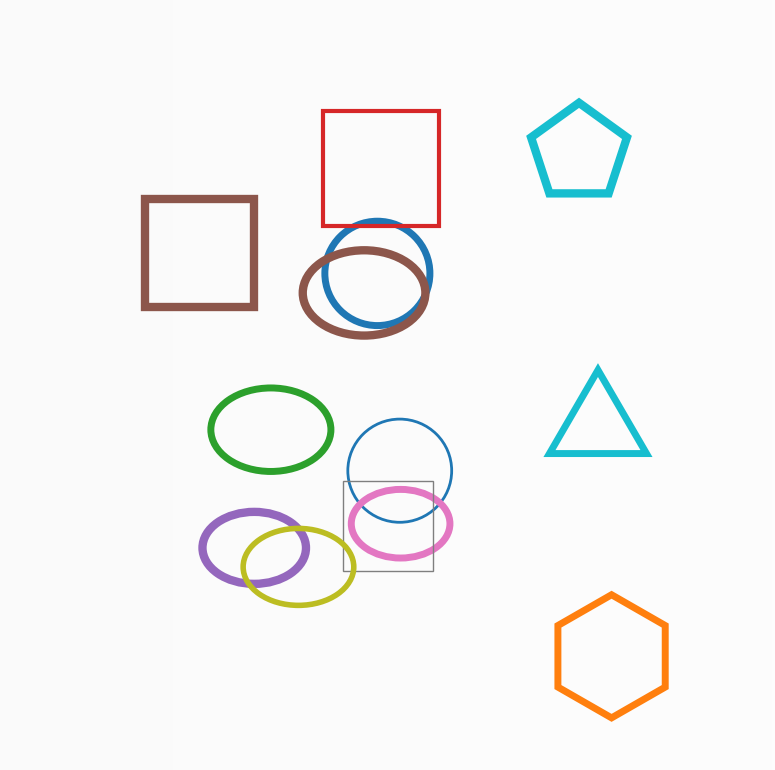[{"shape": "circle", "thickness": 1, "radius": 0.34, "center": [0.516, 0.389]}, {"shape": "circle", "thickness": 2.5, "radius": 0.34, "center": [0.487, 0.645]}, {"shape": "hexagon", "thickness": 2.5, "radius": 0.4, "center": [0.789, 0.148]}, {"shape": "oval", "thickness": 2.5, "radius": 0.39, "center": [0.35, 0.442]}, {"shape": "square", "thickness": 1.5, "radius": 0.37, "center": [0.491, 0.781]}, {"shape": "oval", "thickness": 3, "radius": 0.33, "center": [0.328, 0.288]}, {"shape": "oval", "thickness": 3, "radius": 0.4, "center": [0.47, 0.62]}, {"shape": "square", "thickness": 3, "radius": 0.35, "center": [0.257, 0.671]}, {"shape": "oval", "thickness": 2.5, "radius": 0.32, "center": [0.517, 0.32]}, {"shape": "square", "thickness": 0.5, "radius": 0.29, "center": [0.501, 0.317]}, {"shape": "oval", "thickness": 2, "radius": 0.36, "center": [0.385, 0.264]}, {"shape": "pentagon", "thickness": 3, "radius": 0.33, "center": [0.747, 0.801]}, {"shape": "triangle", "thickness": 2.5, "radius": 0.36, "center": [0.772, 0.447]}]